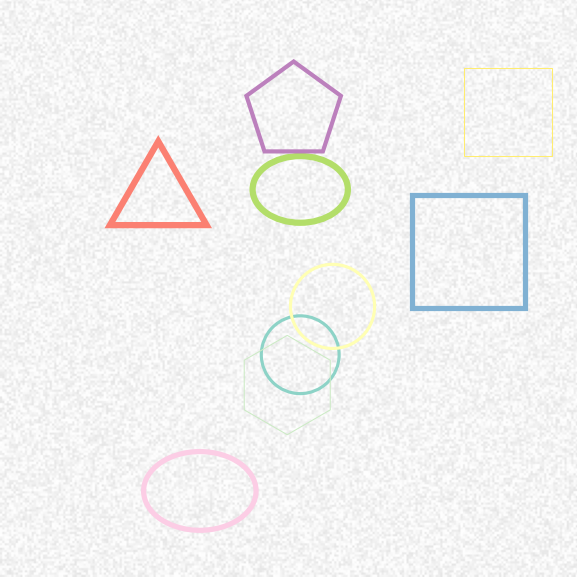[{"shape": "circle", "thickness": 1.5, "radius": 0.34, "center": [0.52, 0.385]}, {"shape": "circle", "thickness": 1.5, "radius": 0.36, "center": [0.576, 0.469]}, {"shape": "triangle", "thickness": 3, "radius": 0.48, "center": [0.274, 0.658]}, {"shape": "square", "thickness": 2.5, "radius": 0.49, "center": [0.811, 0.563]}, {"shape": "oval", "thickness": 3, "radius": 0.41, "center": [0.52, 0.671]}, {"shape": "oval", "thickness": 2.5, "radius": 0.49, "center": [0.346, 0.149]}, {"shape": "pentagon", "thickness": 2, "radius": 0.43, "center": [0.509, 0.807]}, {"shape": "hexagon", "thickness": 0.5, "radius": 0.43, "center": [0.497, 0.332]}, {"shape": "square", "thickness": 0.5, "radius": 0.38, "center": [0.879, 0.805]}]